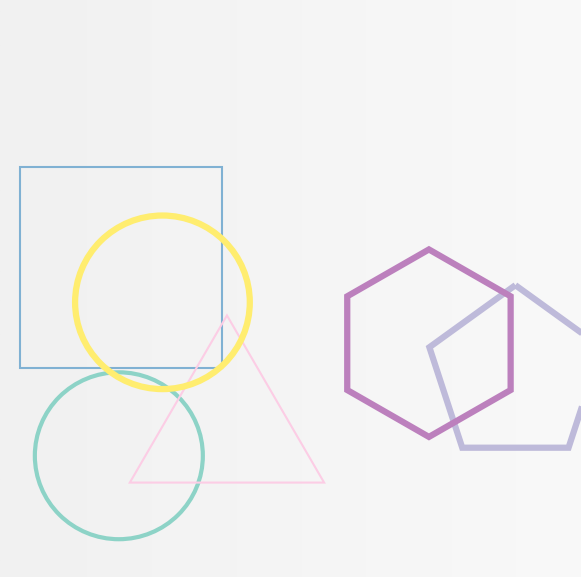[{"shape": "circle", "thickness": 2, "radius": 0.72, "center": [0.204, 0.21]}, {"shape": "pentagon", "thickness": 3, "radius": 0.78, "center": [0.887, 0.35]}, {"shape": "square", "thickness": 1, "radius": 0.87, "center": [0.209, 0.536]}, {"shape": "triangle", "thickness": 1, "radius": 0.96, "center": [0.39, 0.26]}, {"shape": "hexagon", "thickness": 3, "radius": 0.81, "center": [0.738, 0.405]}, {"shape": "circle", "thickness": 3, "radius": 0.75, "center": [0.279, 0.476]}]